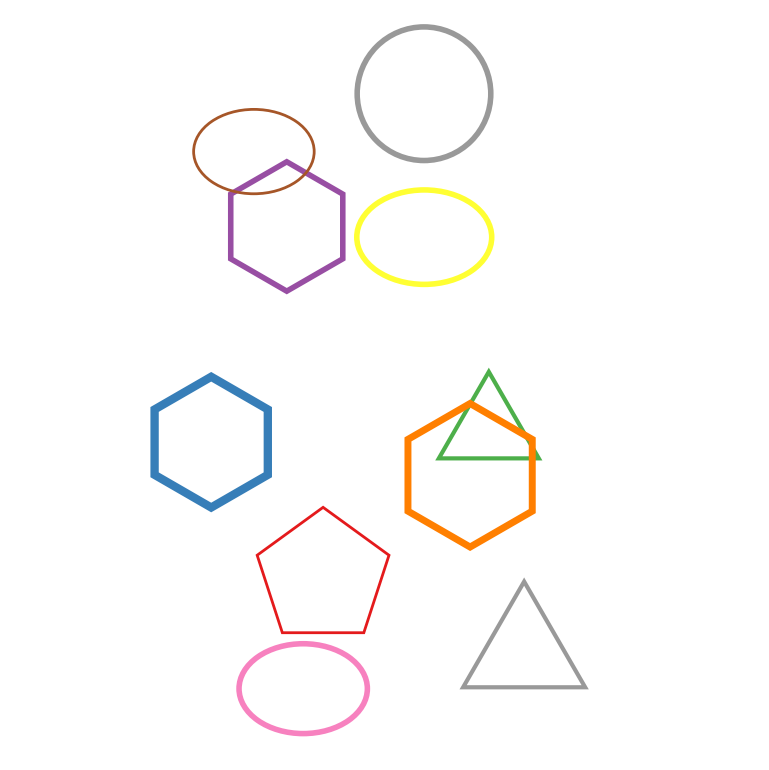[{"shape": "pentagon", "thickness": 1, "radius": 0.45, "center": [0.42, 0.251]}, {"shape": "hexagon", "thickness": 3, "radius": 0.42, "center": [0.274, 0.426]}, {"shape": "triangle", "thickness": 1.5, "radius": 0.37, "center": [0.635, 0.442]}, {"shape": "hexagon", "thickness": 2, "radius": 0.42, "center": [0.372, 0.706]}, {"shape": "hexagon", "thickness": 2.5, "radius": 0.47, "center": [0.611, 0.383]}, {"shape": "oval", "thickness": 2, "radius": 0.44, "center": [0.551, 0.692]}, {"shape": "oval", "thickness": 1, "radius": 0.39, "center": [0.33, 0.803]}, {"shape": "oval", "thickness": 2, "radius": 0.42, "center": [0.394, 0.106]}, {"shape": "triangle", "thickness": 1.5, "radius": 0.46, "center": [0.681, 0.153]}, {"shape": "circle", "thickness": 2, "radius": 0.43, "center": [0.551, 0.878]}]